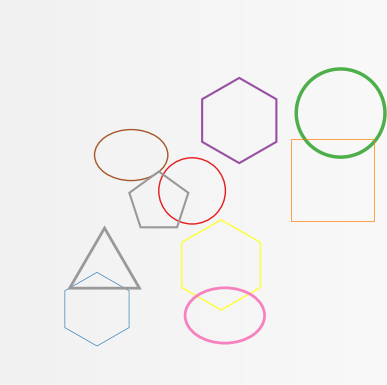[{"shape": "circle", "thickness": 1, "radius": 0.43, "center": [0.496, 0.504]}, {"shape": "hexagon", "thickness": 0.5, "radius": 0.48, "center": [0.25, 0.197]}, {"shape": "circle", "thickness": 2.5, "radius": 0.57, "center": [0.879, 0.706]}, {"shape": "hexagon", "thickness": 1.5, "radius": 0.55, "center": [0.617, 0.687]}, {"shape": "square", "thickness": 0.5, "radius": 0.54, "center": [0.859, 0.533]}, {"shape": "hexagon", "thickness": 1, "radius": 0.59, "center": [0.57, 0.312]}, {"shape": "oval", "thickness": 1, "radius": 0.47, "center": [0.339, 0.597]}, {"shape": "oval", "thickness": 2, "radius": 0.51, "center": [0.58, 0.181]}, {"shape": "triangle", "thickness": 2, "radius": 0.52, "center": [0.27, 0.303]}, {"shape": "pentagon", "thickness": 1.5, "radius": 0.4, "center": [0.41, 0.474]}]